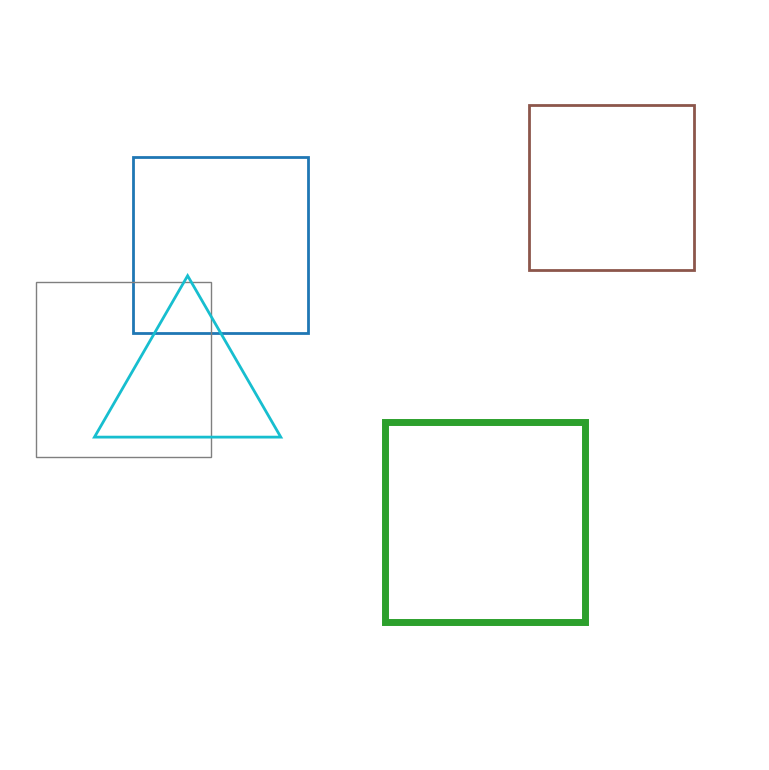[{"shape": "square", "thickness": 1, "radius": 0.57, "center": [0.286, 0.681]}, {"shape": "square", "thickness": 2.5, "radius": 0.65, "center": [0.63, 0.322]}, {"shape": "square", "thickness": 1, "radius": 0.54, "center": [0.794, 0.756]}, {"shape": "square", "thickness": 0.5, "radius": 0.57, "center": [0.161, 0.52]}, {"shape": "triangle", "thickness": 1, "radius": 0.7, "center": [0.244, 0.502]}]